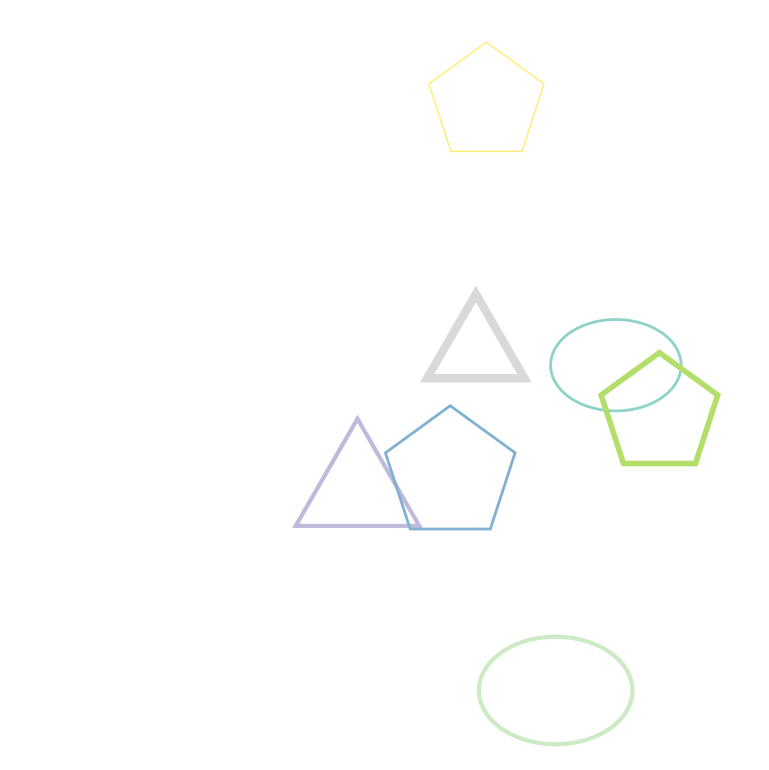[{"shape": "oval", "thickness": 1, "radius": 0.42, "center": [0.8, 0.526]}, {"shape": "triangle", "thickness": 1.5, "radius": 0.46, "center": [0.464, 0.363]}, {"shape": "pentagon", "thickness": 1, "radius": 0.44, "center": [0.585, 0.385]}, {"shape": "pentagon", "thickness": 2, "radius": 0.4, "center": [0.856, 0.462]}, {"shape": "triangle", "thickness": 3, "radius": 0.37, "center": [0.618, 0.545]}, {"shape": "oval", "thickness": 1.5, "radius": 0.5, "center": [0.722, 0.103]}, {"shape": "pentagon", "thickness": 0.5, "radius": 0.39, "center": [0.632, 0.867]}]